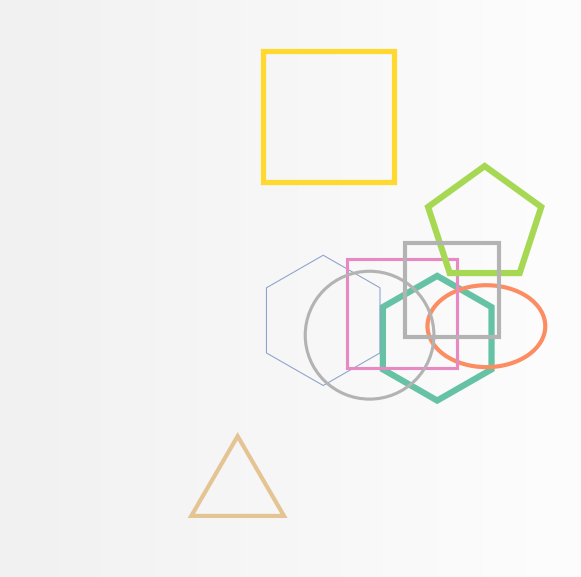[{"shape": "hexagon", "thickness": 3, "radius": 0.54, "center": [0.752, 0.413]}, {"shape": "oval", "thickness": 2, "radius": 0.51, "center": [0.837, 0.434]}, {"shape": "hexagon", "thickness": 0.5, "radius": 0.56, "center": [0.556, 0.444]}, {"shape": "square", "thickness": 1.5, "radius": 0.47, "center": [0.691, 0.456]}, {"shape": "pentagon", "thickness": 3, "radius": 0.51, "center": [0.834, 0.609]}, {"shape": "square", "thickness": 2.5, "radius": 0.56, "center": [0.566, 0.797]}, {"shape": "triangle", "thickness": 2, "radius": 0.46, "center": [0.409, 0.152]}, {"shape": "square", "thickness": 2, "radius": 0.4, "center": [0.778, 0.497]}, {"shape": "circle", "thickness": 1.5, "radius": 0.55, "center": [0.636, 0.419]}]